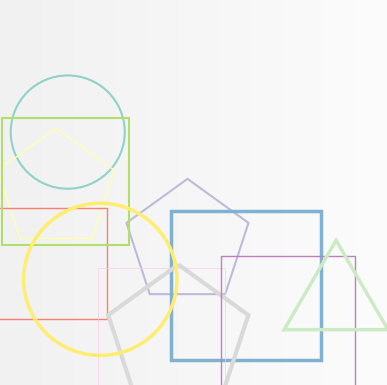[{"shape": "circle", "thickness": 1.5, "radius": 0.74, "center": [0.175, 0.657]}, {"shape": "pentagon", "thickness": 1, "radius": 0.79, "center": [0.145, 0.509]}, {"shape": "pentagon", "thickness": 1.5, "radius": 0.83, "center": [0.484, 0.37]}, {"shape": "square", "thickness": 1, "radius": 0.72, "center": [0.132, 0.315]}, {"shape": "square", "thickness": 2.5, "radius": 0.97, "center": [0.635, 0.258]}, {"shape": "square", "thickness": 1.5, "radius": 0.82, "center": [0.169, 0.529]}, {"shape": "square", "thickness": 0.5, "radius": 0.82, "center": [0.417, 0.141]}, {"shape": "pentagon", "thickness": 3, "radius": 0.95, "center": [0.46, 0.123]}, {"shape": "square", "thickness": 1, "radius": 0.86, "center": [0.742, 0.162]}, {"shape": "triangle", "thickness": 2.5, "radius": 0.77, "center": [0.867, 0.221]}, {"shape": "circle", "thickness": 2.5, "radius": 0.99, "center": [0.259, 0.275]}]